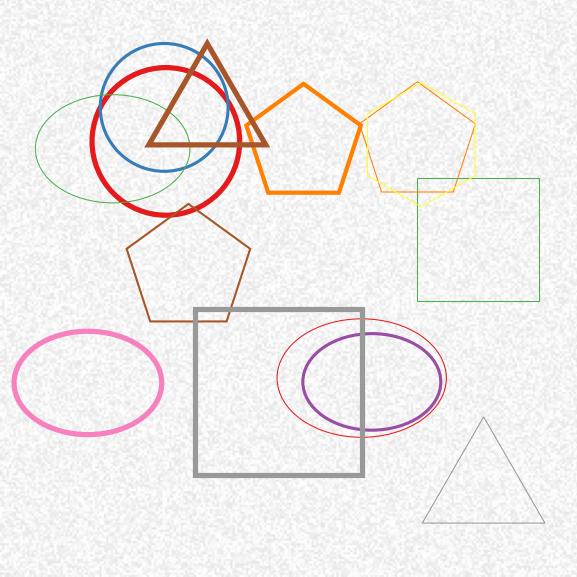[{"shape": "circle", "thickness": 2.5, "radius": 0.64, "center": [0.287, 0.754]}, {"shape": "oval", "thickness": 0.5, "radius": 0.73, "center": [0.626, 0.344]}, {"shape": "circle", "thickness": 1.5, "radius": 0.55, "center": [0.284, 0.813]}, {"shape": "square", "thickness": 0.5, "radius": 0.53, "center": [0.828, 0.585]}, {"shape": "oval", "thickness": 0.5, "radius": 0.67, "center": [0.195, 0.742]}, {"shape": "oval", "thickness": 1.5, "radius": 0.6, "center": [0.644, 0.338]}, {"shape": "pentagon", "thickness": 0.5, "radius": 0.53, "center": [0.723, 0.752]}, {"shape": "pentagon", "thickness": 2, "radius": 0.52, "center": [0.526, 0.75]}, {"shape": "hexagon", "thickness": 0.5, "radius": 0.54, "center": [0.729, 0.749]}, {"shape": "triangle", "thickness": 2.5, "radius": 0.58, "center": [0.359, 0.807]}, {"shape": "pentagon", "thickness": 1, "radius": 0.56, "center": [0.326, 0.534]}, {"shape": "oval", "thickness": 2.5, "radius": 0.64, "center": [0.152, 0.336]}, {"shape": "square", "thickness": 2.5, "radius": 0.72, "center": [0.482, 0.321]}, {"shape": "triangle", "thickness": 0.5, "radius": 0.61, "center": [0.837, 0.155]}]